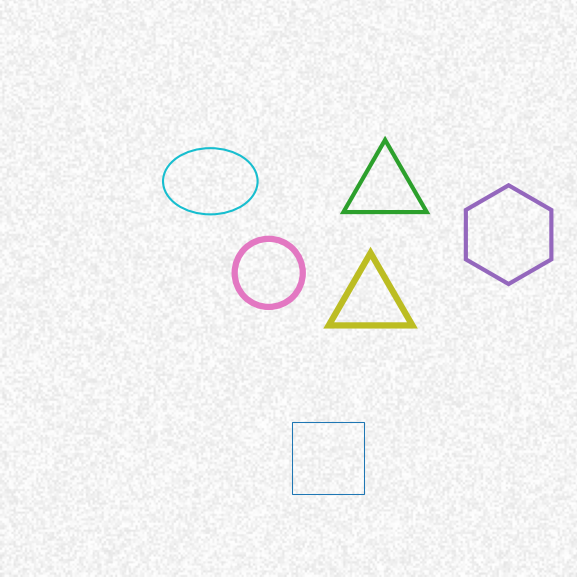[{"shape": "square", "thickness": 0.5, "radius": 0.31, "center": [0.568, 0.206]}, {"shape": "triangle", "thickness": 2, "radius": 0.42, "center": [0.667, 0.674]}, {"shape": "hexagon", "thickness": 2, "radius": 0.43, "center": [0.881, 0.593]}, {"shape": "circle", "thickness": 3, "radius": 0.29, "center": [0.465, 0.527]}, {"shape": "triangle", "thickness": 3, "radius": 0.42, "center": [0.642, 0.477]}, {"shape": "oval", "thickness": 1, "radius": 0.41, "center": [0.364, 0.685]}]